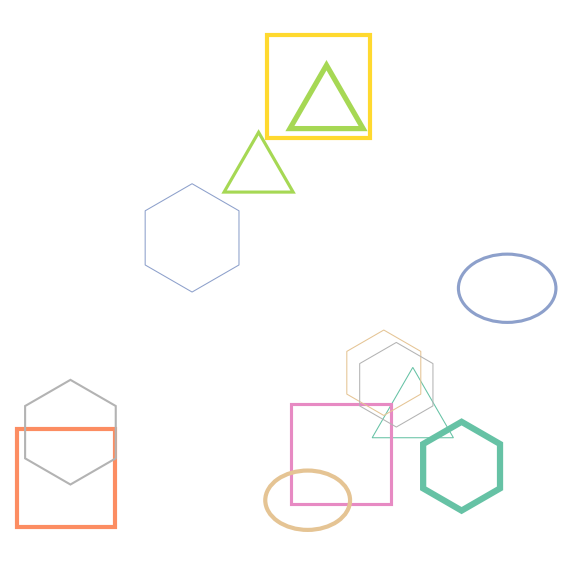[{"shape": "triangle", "thickness": 0.5, "radius": 0.41, "center": [0.715, 0.282]}, {"shape": "hexagon", "thickness": 3, "radius": 0.38, "center": [0.799, 0.192]}, {"shape": "square", "thickness": 2, "radius": 0.42, "center": [0.115, 0.171]}, {"shape": "hexagon", "thickness": 0.5, "radius": 0.47, "center": [0.333, 0.587]}, {"shape": "oval", "thickness": 1.5, "radius": 0.42, "center": [0.878, 0.5]}, {"shape": "square", "thickness": 1.5, "radius": 0.43, "center": [0.59, 0.214]}, {"shape": "triangle", "thickness": 1.5, "radius": 0.35, "center": [0.448, 0.701]}, {"shape": "triangle", "thickness": 2.5, "radius": 0.37, "center": [0.565, 0.813]}, {"shape": "square", "thickness": 2, "radius": 0.44, "center": [0.551, 0.849]}, {"shape": "oval", "thickness": 2, "radius": 0.37, "center": [0.533, 0.133]}, {"shape": "hexagon", "thickness": 0.5, "radius": 0.37, "center": [0.665, 0.354]}, {"shape": "hexagon", "thickness": 0.5, "radius": 0.37, "center": [0.686, 0.333]}, {"shape": "hexagon", "thickness": 1, "radius": 0.45, "center": [0.122, 0.251]}]